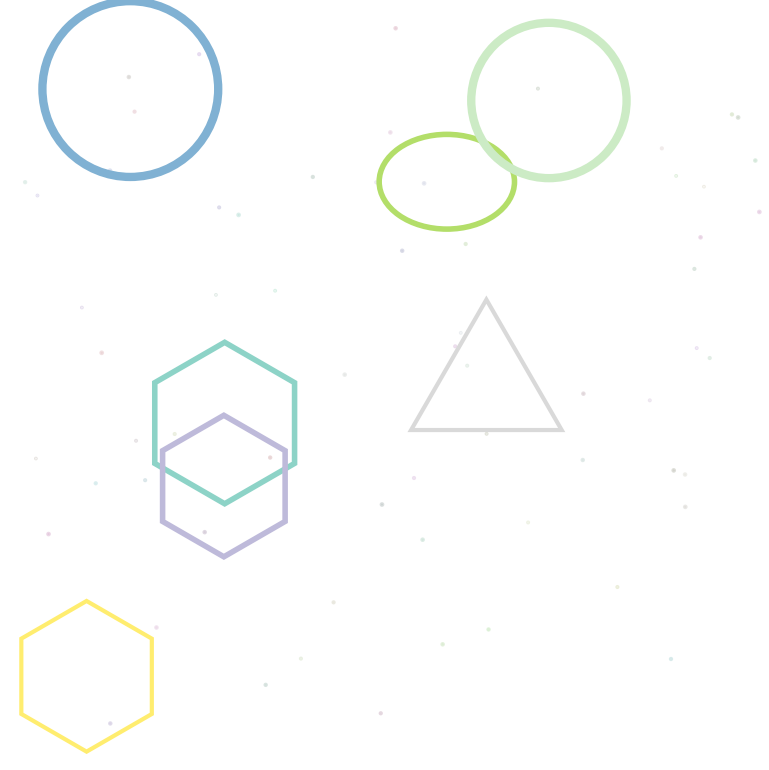[{"shape": "hexagon", "thickness": 2, "radius": 0.52, "center": [0.292, 0.451]}, {"shape": "hexagon", "thickness": 2, "radius": 0.46, "center": [0.291, 0.369]}, {"shape": "circle", "thickness": 3, "radius": 0.57, "center": [0.169, 0.884]}, {"shape": "oval", "thickness": 2, "radius": 0.44, "center": [0.58, 0.764]}, {"shape": "triangle", "thickness": 1.5, "radius": 0.56, "center": [0.632, 0.498]}, {"shape": "circle", "thickness": 3, "radius": 0.5, "center": [0.713, 0.87]}, {"shape": "hexagon", "thickness": 1.5, "radius": 0.49, "center": [0.112, 0.122]}]